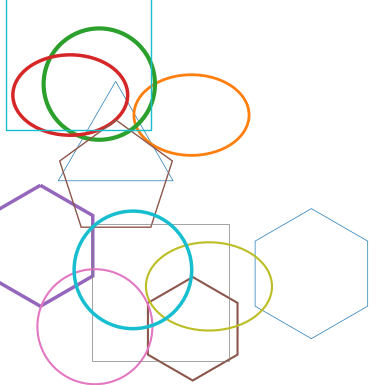[{"shape": "triangle", "thickness": 0.5, "radius": 0.86, "center": [0.3, 0.616]}, {"shape": "hexagon", "thickness": 0.5, "radius": 0.84, "center": [0.809, 0.289]}, {"shape": "oval", "thickness": 2, "radius": 0.75, "center": [0.497, 0.701]}, {"shape": "circle", "thickness": 3, "radius": 0.72, "center": [0.258, 0.782]}, {"shape": "oval", "thickness": 2.5, "radius": 0.75, "center": [0.183, 0.753]}, {"shape": "hexagon", "thickness": 2.5, "radius": 0.79, "center": [0.105, 0.362]}, {"shape": "pentagon", "thickness": 1, "radius": 0.77, "center": [0.301, 0.534]}, {"shape": "hexagon", "thickness": 1.5, "radius": 0.67, "center": [0.501, 0.146]}, {"shape": "circle", "thickness": 1.5, "radius": 0.75, "center": [0.246, 0.151]}, {"shape": "square", "thickness": 0.5, "radius": 0.89, "center": [0.417, 0.24]}, {"shape": "oval", "thickness": 1.5, "radius": 0.82, "center": [0.543, 0.256]}, {"shape": "square", "thickness": 1, "radius": 0.94, "center": [0.204, 0.85]}, {"shape": "circle", "thickness": 2.5, "radius": 0.76, "center": [0.345, 0.299]}]